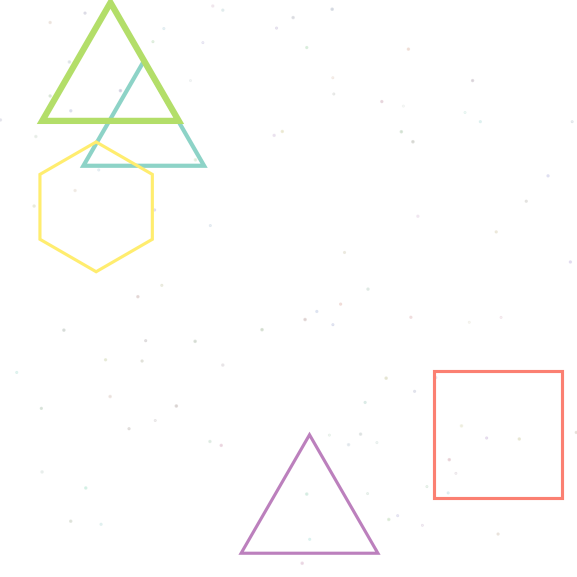[{"shape": "triangle", "thickness": 2, "radius": 0.6, "center": [0.249, 0.772]}, {"shape": "square", "thickness": 1.5, "radius": 0.55, "center": [0.862, 0.247]}, {"shape": "triangle", "thickness": 3, "radius": 0.68, "center": [0.191, 0.858]}, {"shape": "triangle", "thickness": 1.5, "radius": 0.68, "center": [0.536, 0.11]}, {"shape": "hexagon", "thickness": 1.5, "radius": 0.56, "center": [0.166, 0.641]}]